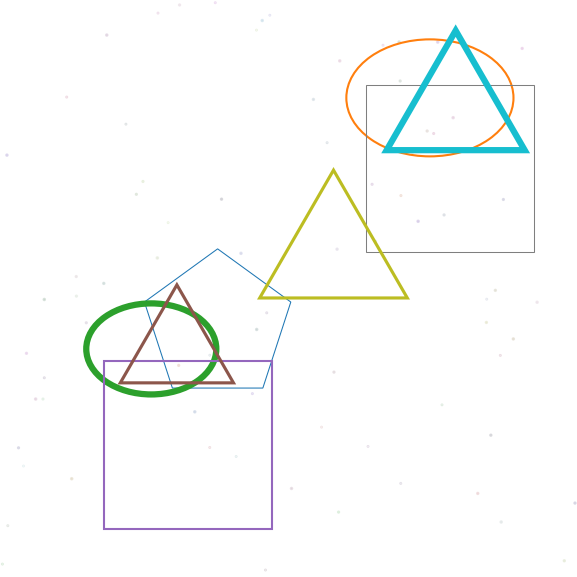[{"shape": "pentagon", "thickness": 0.5, "radius": 0.67, "center": [0.377, 0.435]}, {"shape": "oval", "thickness": 1, "radius": 0.72, "center": [0.744, 0.83]}, {"shape": "oval", "thickness": 3, "radius": 0.56, "center": [0.262, 0.395]}, {"shape": "square", "thickness": 1, "radius": 0.73, "center": [0.326, 0.229]}, {"shape": "triangle", "thickness": 1.5, "radius": 0.57, "center": [0.306, 0.393]}, {"shape": "square", "thickness": 0.5, "radius": 0.72, "center": [0.779, 0.707]}, {"shape": "triangle", "thickness": 1.5, "radius": 0.74, "center": [0.577, 0.557]}, {"shape": "triangle", "thickness": 3, "radius": 0.69, "center": [0.789, 0.808]}]